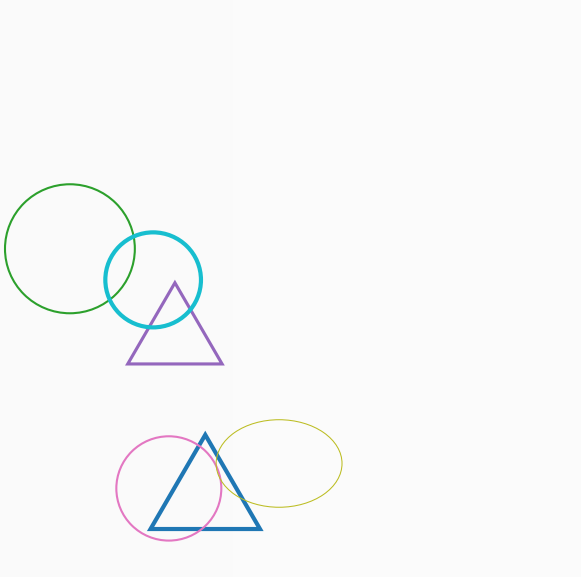[{"shape": "triangle", "thickness": 2, "radius": 0.54, "center": [0.353, 0.137]}, {"shape": "circle", "thickness": 1, "radius": 0.56, "center": [0.12, 0.568]}, {"shape": "triangle", "thickness": 1.5, "radius": 0.47, "center": [0.301, 0.416]}, {"shape": "circle", "thickness": 1, "radius": 0.45, "center": [0.29, 0.153]}, {"shape": "oval", "thickness": 0.5, "radius": 0.54, "center": [0.48, 0.197]}, {"shape": "circle", "thickness": 2, "radius": 0.41, "center": [0.263, 0.515]}]